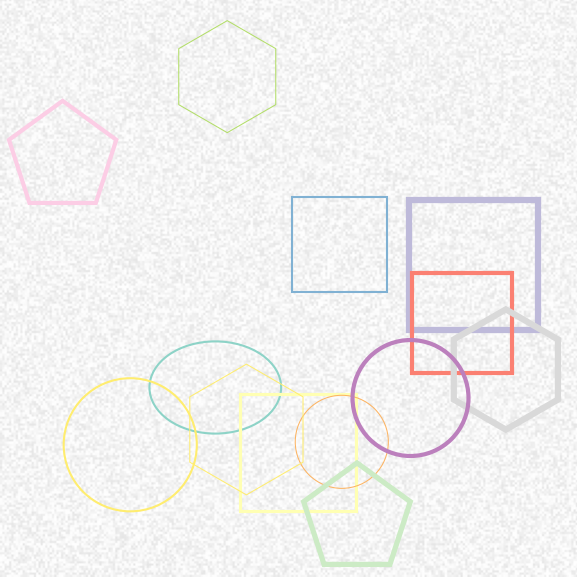[{"shape": "oval", "thickness": 1, "radius": 0.57, "center": [0.373, 0.328]}, {"shape": "square", "thickness": 1.5, "radius": 0.5, "center": [0.516, 0.216]}, {"shape": "square", "thickness": 3, "radius": 0.56, "center": [0.82, 0.54]}, {"shape": "square", "thickness": 2, "radius": 0.43, "center": [0.801, 0.439]}, {"shape": "square", "thickness": 1, "radius": 0.41, "center": [0.588, 0.576]}, {"shape": "circle", "thickness": 0.5, "radius": 0.4, "center": [0.592, 0.234]}, {"shape": "hexagon", "thickness": 0.5, "radius": 0.48, "center": [0.394, 0.866]}, {"shape": "pentagon", "thickness": 2, "radius": 0.49, "center": [0.108, 0.727]}, {"shape": "hexagon", "thickness": 3, "radius": 0.52, "center": [0.876, 0.359]}, {"shape": "circle", "thickness": 2, "radius": 0.5, "center": [0.711, 0.31]}, {"shape": "pentagon", "thickness": 2.5, "radius": 0.49, "center": [0.618, 0.1]}, {"shape": "circle", "thickness": 1, "radius": 0.58, "center": [0.226, 0.229]}, {"shape": "hexagon", "thickness": 0.5, "radius": 0.57, "center": [0.427, 0.255]}]